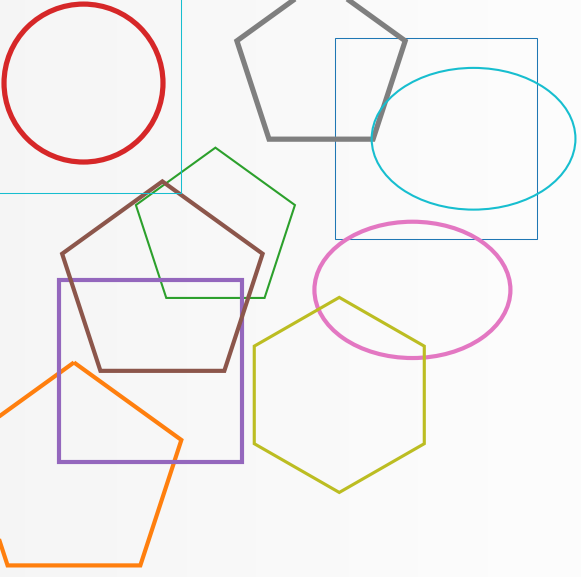[{"shape": "square", "thickness": 0.5, "radius": 0.87, "center": [0.75, 0.76]}, {"shape": "pentagon", "thickness": 2, "radius": 0.97, "center": [0.127, 0.177]}, {"shape": "pentagon", "thickness": 1, "radius": 0.72, "center": [0.371, 0.6]}, {"shape": "circle", "thickness": 2.5, "radius": 0.68, "center": [0.144, 0.855]}, {"shape": "square", "thickness": 2, "radius": 0.79, "center": [0.258, 0.357]}, {"shape": "pentagon", "thickness": 2, "radius": 0.91, "center": [0.279, 0.504]}, {"shape": "oval", "thickness": 2, "radius": 0.84, "center": [0.71, 0.497]}, {"shape": "pentagon", "thickness": 2.5, "radius": 0.76, "center": [0.552, 0.881]}, {"shape": "hexagon", "thickness": 1.5, "radius": 0.84, "center": [0.584, 0.315]}, {"shape": "oval", "thickness": 1, "radius": 0.88, "center": [0.815, 0.759]}, {"shape": "square", "thickness": 0.5, "radius": 0.96, "center": [0.119, 0.858]}]